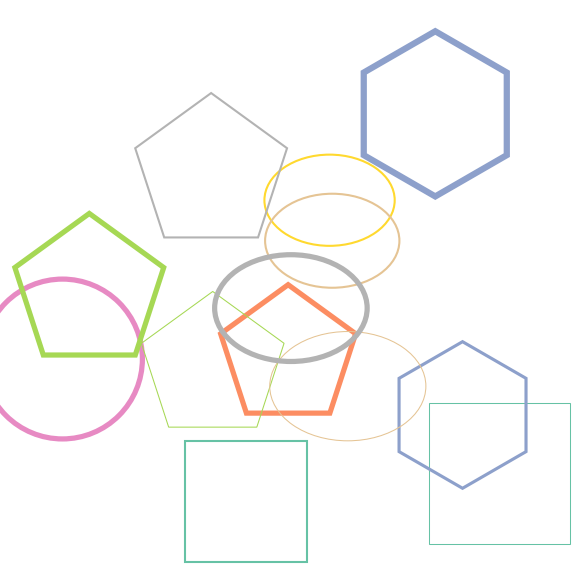[{"shape": "square", "thickness": 1, "radius": 0.52, "center": [0.426, 0.131]}, {"shape": "square", "thickness": 0.5, "radius": 0.61, "center": [0.865, 0.18]}, {"shape": "pentagon", "thickness": 2.5, "radius": 0.61, "center": [0.499, 0.383]}, {"shape": "hexagon", "thickness": 1.5, "radius": 0.63, "center": [0.801, 0.281]}, {"shape": "hexagon", "thickness": 3, "radius": 0.72, "center": [0.754, 0.802]}, {"shape": "circle", "thickness": 2.5, "radius": 0.69, "center": [0.108, 0.377]}, {"shape": "pentagon", "thickness": 0.5, "radius": 0.65, "center": [0.368, 0.365]}, {"shape": "pentagon", "thickness": 2.5, "radius": 0.68, "center": [0.155, 0.494]}, {"shape": "oval", "thickness": 1, "radius": 0.56, "center": [0.571, 0.652]}, {"shape": "oval", "thickness": 0.5, "radius": 0.68, "center": [0.602, 0.33]}, {"shape": "oval", "thickness": 1, "radius": 0.58, "center": [0.575, 0.582]}, {"shape": "oval", "thickness": 2.5, "radius": 0.66, "center": [0.504, 0.466]}, {"shape": "pentagon", "thickness": 1, "radius": 0.69, "center": [0.366, 0.7]}]